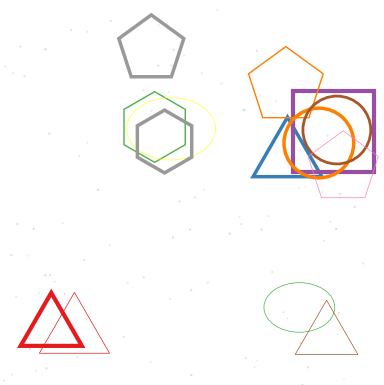[{"shape": "triangle", "thickness": 3, "radius": 0.46, "center": [0.133, 0.148]}, {"shape": "triangle", "thickness": 0.5, "radius": 0.53, "center": [0.193, 0.135]}, {"shape": "triangle", "thickness": 2.5, "radius": 0.52, "center": [0.747, 0.593]}, {"shape": "hexagon", "thickness": 1, "radius": 0.46, "center": [0.402, 0.67]}, {"shape": "oval", "thickness": 0.5, "radius": 0.46, "center": [0.778, 0.201]}, {"shape": "square", "thickness": 3, "radius": 0.53, "center": [0.866, 0.659]}, {"shape": "circle", "thickness": 2.5, "radius": 0.45, "center": [0.828, 0.629]}, {"shape": "pentagon", "thickness": 1, "radius": 0.51, "center": [0.743, 0.777]}, {"shape": "oval", "thickness": 0.5, "radius": 0.58, "center": [0.444, 0.665]}, {"shape": "triangle", "thickness": 0.5, "radius": 0.47, "center": [0.848, 0.126]}, {"shape": "circle", "thickness": 2, "radius": 0.44, "center": [0.875, 0.662]}, {"shape": "pentagon", "thickness": 0.5, "radius": 0.48, "center": [0.891, 0.564]}, {"shape": "pentagon", "thickness": 2.5, "radius": 0.44, "center": [0.393, 0.872]}, {"shape": "hexagon", "thickness": 2.5, "radius": 0.41, "center": [0.427, 0.632]}]